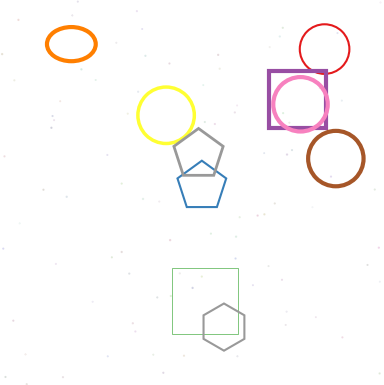[{"shape": "circle", "thickness": 1.5, "radius": 0.32, "center": [0.843, 0.873]}, {"shape": "pentagon", "thickness": 1.5, "radius": 0.33, "center": [0.524, 0.516]}, {"shape": "square", "thickness": 0.5, "radius": 0.43, "center": [0.533, 0.218]}, {"shape": "square", "thickness": 3, "radius": 0.37, "center": [0.773, 0.742]}, {"shape": "oval", "thickness": 3, "radius": 0.32, "center": [0.185, 0.885]}, {"shape": "circle", "thickness": 2.5, "radius": 0.37, "center": [0.431, 0.701]}, {"shape": "circle", "thickness": 3, "radius": 0.36, "center": [0.872, 0.588]}, {"shape": "circle", "thickness": 3, "radius": 0.35, "center": [0.781, 0.729]}, {"shape": "hexagon", "thickness": 1.5, "radius": 0.31, "center": [0.582, 0.15]}, {"shape": "pentagon", "thickness": 2, "radius": 0.34, "center": [0.516, 0.599]}]